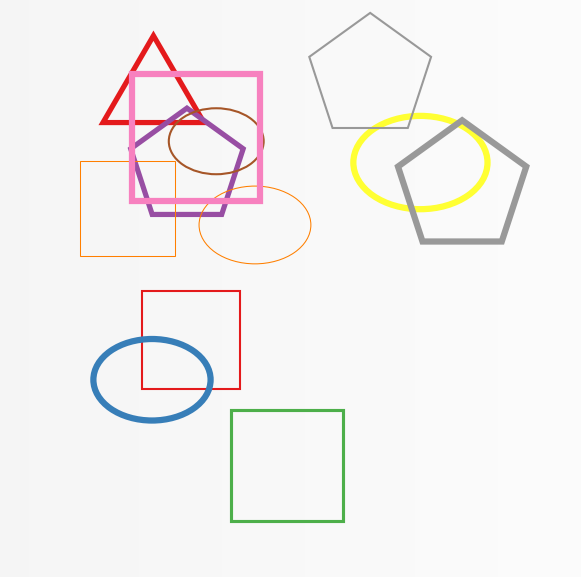[{"shape": "triangle", "thickness": 2.5, "radius": 0.5, "center": [0.264, 0.837]}, {"shape": "square", "thickness": 1, "radius": 0.42, "center": [0.329, 0.41]}, {"shape": "oval", "thickness": 3, "radius": 0.5, "center": [0.261, 0.342]}, {"shape": "square", "thickness": 1.5, "radius": 0.48, "center": [0.493, 0.193]}, {"shape": "pentagon", "thickness": 2.5, "radius": 0.51, "center": [0.322, 0.71]}, {"shape": "square", "thickness": 0.5, "radius": 0.41, "center": [0.22, 0.638]}, {"shape": "oval", "thickness": 0.5, "radius": 0.48, "center": [0.439, 0.61]}, {"shape": "oval", "thickness": 3, "radius": 0.58, "center": [0.723, 0.718]}, {"shape": "oval", "thickness": 1, "radius": 0.41, "center": [0.372, 0.755]}, {"shape": "square", "thickness": 3, "radius": 0.55, "center": [0.337, 0.761]}, {"shape": "pentagon", "thickness": 1, "radius": 0.55, "center": [0.637, 0.867]}, {"shape": "pentagon", "thickness": 3, "radius": 0.58, "center": [0.795, 0.675]}]